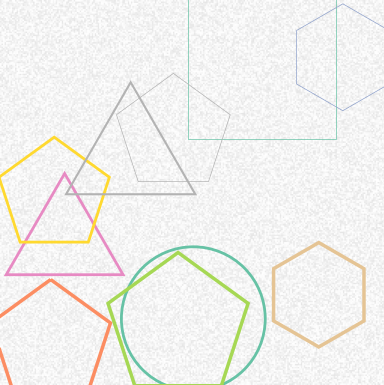[{"shape": "circle", "thickness": 2, "radius": 0.93, "center": [0.502, 0.172]}, {"shape": "square", "thickness": 0.5, "radius": 0.96, "center": [0.68, 0.83]}, {"shape": "pentagon", "thickness": 2.5, "radius": 0.82, "center": [0.132, 0.111]}, {"shape": "hexagon", "thickness": 0.5, "radius": 0.69, "center": [0.89, 0.851]}, {"shape": "triangle", "thickness": 2, "radius": 0.88, "center": [0.168, 0.374]}, {"shape": "pentagon", "thickness": 2.5, "radius": 0.96, "center": [0.463, 0.153]}, {"shape": "pentagon", "thickness": 2, "radius": 0.75, "center": [0.141, 0.493]}, {"shape": "hexagon", "thickness": 2.5, "radius": 0.68, "center": [0.828, 0.234]}, {"shape": "pentagon", "thickness": 0.5, "radius": 0.78, "center": [0.45, 0.654]}, {"shape": "triangle", "thickness": 1.5, "radius": 0.97, "center": [0.339, 0.592]}]